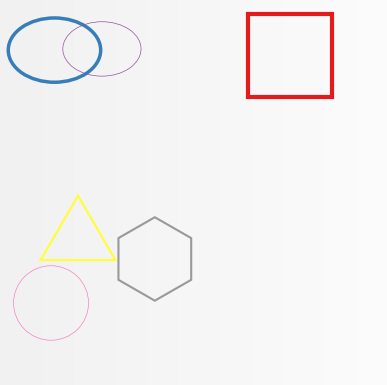[{"shape": "square", "thickness": 3, "radius": 0.54, "center": [0.748, 0.857]}, {"shape": "oval", "thickness": 2.5, "radius": 0.6, "center": [0.141, 0.87]}, {"shape": "oval", "thickness": 0.5, "radius": 0.5, "center": [0.263, 0.873]}, {"shape": "triangle", "thickness": 1.5, "radius": 0.56, "center": [0.201, 0.38]}, {"shape": "circle", "thickness": 0.5, "radius": 0.48, "center": [0.132, 0.213]}, {"shape": "hexagon", "thickness": 1.5, "radius": 0.54, "center": [0.4, 0.327]}]